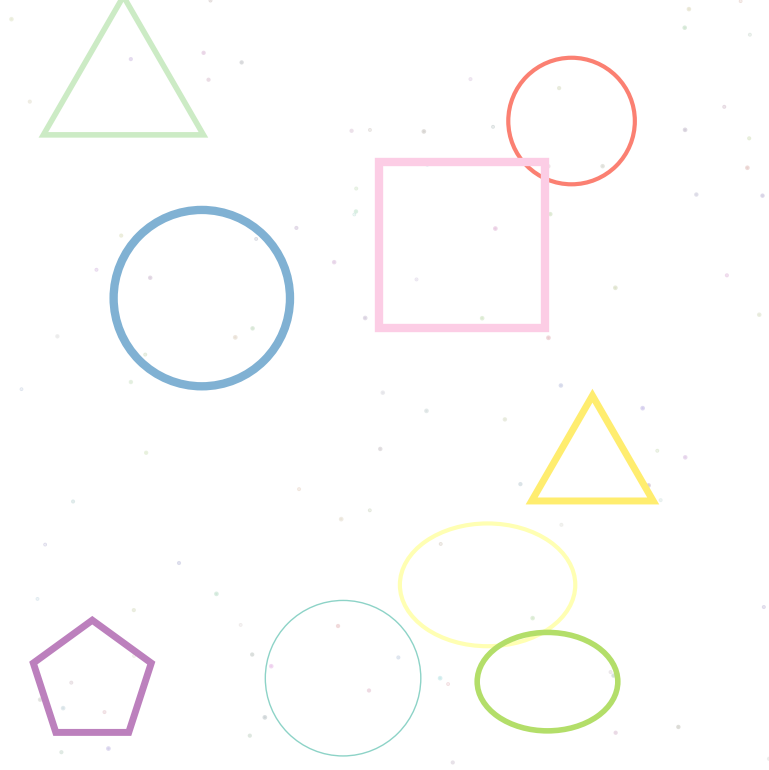[{"shape": "circle", "thickness": 0.5, "radius": 0.5, "center": [0.446, 0.119]}, {"shape": "oval", "thickness": 1.5, "radius": 0.57, "center": [0.633, 0.24]}, {"shape": "circle", "thickness": 1.5, "radius": 0.41, "center": [0.742, 0.843]}, {"shape": "circle", "thickness": 3, "radius": 0.57, "center": [0.262, 0.613]}, {"shape": "oval", "thickness": 2, "radius": 0.46, "center": [0.711, 0.115]}, {"shape": "square", "thickness": 3, "radius": 0.54, "center": [0.6, 0.681]}, {"shape": "pentagon", "thickness": 2.5, "radius": 0.4, "center": [0.12, 0.114]}, {"shape": "triangle", "thickness": 2, "radius": 0.6, "center": [0.16, 0.885]}, {"shape": "triangle", "thickness": 2.5, "radius": 0.46, "center": [0.769, 0.395]}]